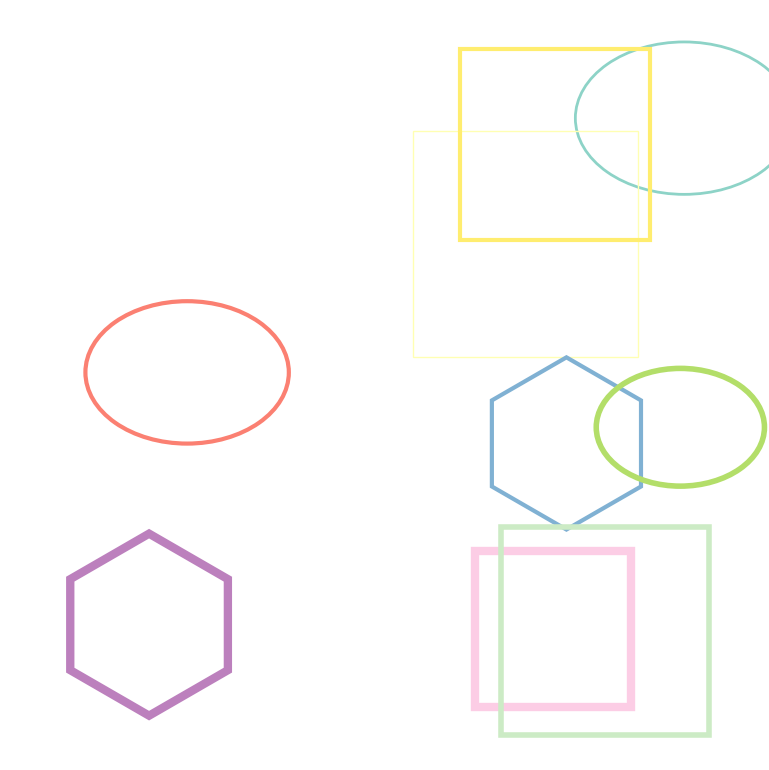[{"shape": "oval", "thickness": 1, "radius": 0.71, "center": [0.889, 0.847]}, {"shape": "square", "thickness": 0.5, "radius": 0.73, "center": [0.683, 0.683]}, {"shape": "oval", "thickness": 1.5, "radius": 0.66, "center": [0.243, 0.516]}, {"shape": "hexagon", "thickness": 1.5, "radius": 0.56, "center": [0.736, 0.424]}, {"shape": "oval", "thickness": 2, "radius": 0.55, "center": [0.884, 0.445]}, {"shape": "square", "thickness": 3, "radius": 0.5, "center": [0.718, 0.183]}, {"shape": "hexagon", "thickness": 3, "radius": 0.59, "center": [0.194, 0.189]}, {"shape": "square", "thickness": 2, "radius": 0.68, "center": [0.785, 0.181]}, {"shape": "square", "thickness": 1.5, "radius": 0.62, "center": [0.721, 0.812]}]